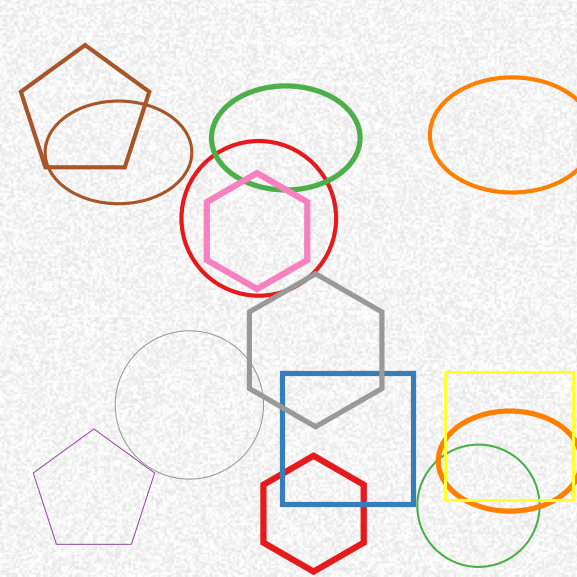[{"shape": "hexagon", "thickness": 3, "radius": 0.5, "center": [0.543, 0.11]}, {"shape": "circle", "thickness": 2, "radius": 0.67, "center": [0.448, 0.621]}, {"shape": "square", "thickness": 2.5, "radius": 0.57, "center": [0.602, 0.24]}, {"shape": "circle", "thickness": 1, "radius": 0.53, "center": [0.828, 0.123]}, {"shape": "oval", "thickness": 2.5, "radius": 0.64, "center": [0.495, 0.76]}, {"shape": "pentagon", "thickness": 0.5, "radius": 0.55, "center": [0.163, 0.146]}, {"shape": "oval", "thickness": 2, "radius": 0.71, "center": [0.887, 0.765]}, {"shape": "oval", "thickness": 2.5, "radius": 0.62, "center": [0.883, 0.201]}, {"shape": "square", "thickness": 1.5, "radius": 0.55, "center": [0.882, 0.244]}, {"shape": "oval", "thickness": 1.5, "radius": 0.64, "center": [0.205, 0.735]}, {"shape": "pentagon", "thickness": 2, "radius": 0.58, "center": [0.147, 0.804]}, {"shape": "hexagon", "thickness": 3, "radius": 0.5, "center": [0.445, 0.599]}, {"shape": "hexagon", "thickness": 2.5, "radius": 0.66, "center": [0.547, 0.393]}, {"shape": "circle", "thickness": 0.5, "radius": 0.64, "center": [0.328, 0.298]}]